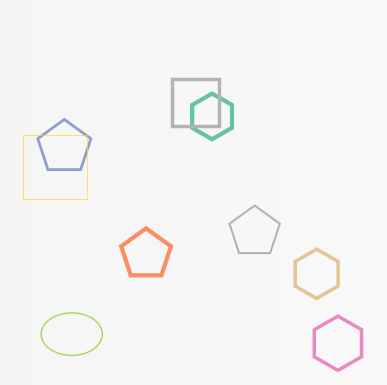[{"shape": "hexagon", "thickness": 3, "radius": 0.3, "center": [0.547, 0.698]}, {"shape": "pentagon", "thickness": 3, "radius": 0.34, "center": [0.377, 0.339]}, {"shape": "pentagon", "thickness": 2, "radius": 0.36, "center": [0.166, 0.618]}, {"shape": "hexagon", "thickness": 2.5, "radius": 0.35, "center": [0.872, 0.108]}, {"shape": "oval", "thickness": 1, "radius": 0.39, "center": [0.185, 0.132]}, {"shape": "square", "thickness": 0.5, "radius": 0.42, "center": [0.142, 0.566]}, {"shape": "hexagon", "thickness": 2.5, "radius": 0.32, "center": [0.817, 0.289]}, {"shape": "pentagon", "thickness": 1.5, "radius": 0.34, "center": [0.657, 0.398]}, {"shape": "square", "thickness": 2.5, "radius": 0.3, "center": [0.505, 0.734]}]